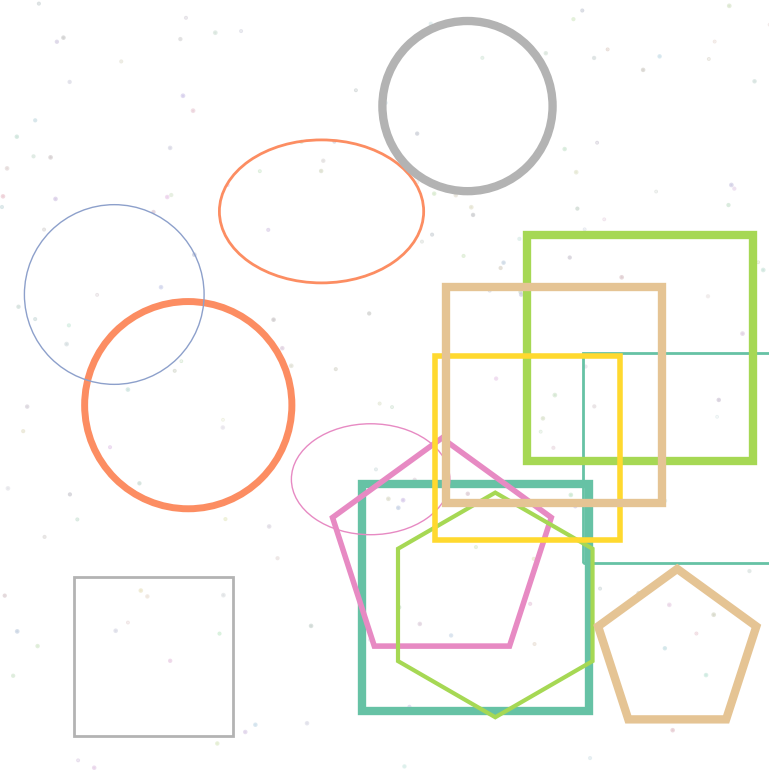[{"shape": "square", "thickness": 3, "radius": 0.74, "center": [0.618, 0.224]}, {"shape": "square", "thickness": 1, "radius": 0.68, "center": [0.893, 0.405]}, {"shape": "oval", "thickness": 1, "radius": 0.66, "center": [0.418, 0.725]}, {"shape": "circle", "thickness": 2.5, "radius": 0.67, "center": [0.244, 0.474]}, {"shape": "circle", "thickness": 0.5, "radius": 0.58, "center": [0.148, 0.618]}, {"shape": "pentagon", "thickness": 2, "radius": 0.75, "center": [0.574, 0.282]}, {"shape": "oval", "thickness": 0.5, "radius": 0.51, "center": [0.481, 0.378]}, {"shape": "hexagon", "thickness": 1.5, "radius": 0.73, "center": [0.643, 0.214]}, {"shape": "square", "thickness": 3, "radius": 0.73, "center": [0.831, 0.548]}, {"shape": "square", "thickness": 2, "radius": 0.6, "center": [0.685, 0.418]}, {"shape": "pentagon", "thickness": 3, "radius": 0.54, "center": [0.88, 0.153]}, {"shape": "square", "thickness": 3, "radius": 0.7, "center": [0.72, 0.487]}, {"shape": "square", "thickness": 1, "radius": 0.52, "center": [0.199, 0.147]}, {"shape": "circle", "thickness": 3, "radius": 0.55, "center": [0.607, 0.862]}]